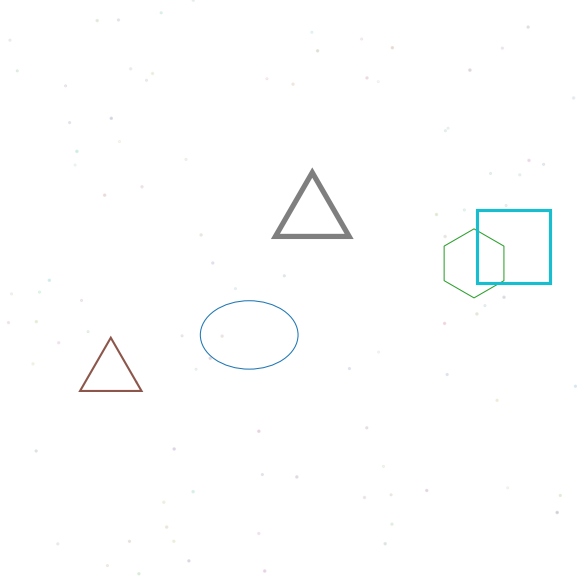[{"shape": "oval", "thickness": 0.5, "radius": 0.42, "center": [0.432, 0.419]}, {"shape": "hexagon", "thickness": 0.5, "radius": 0.3, "center": [0.821, 0.543]}, {"shape": "triangle", "thickness": 1, "radius": 0.31, "center": [0.192, 0.353]}, {"shape": "triangle", "thickness": 2.5, "radius": 0.37, "center": [0.541, 0.627]}, {"shape": "square", "thickness": 1.5, "radius": 0.32, "center": [0.889, 0.572]}]